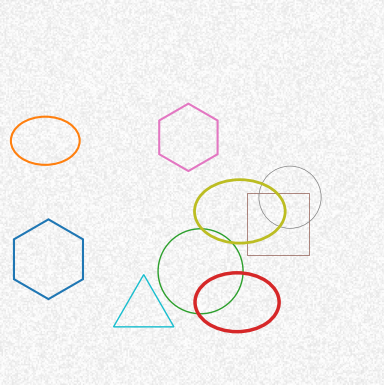[{"shape": "hexagon", "thickness": 1.5, "radius": 0.52, "center": [0.126, 0.327]}, {"shape": "oval", "thickness": 1.5, "radius": 0.45, "center": [0.118, 0.634]}, {"shape": "circle", "thickness": 1, "radius": 0.55, "center": [0.521, 0.295]}, {"shape": "oval", "thickness": 2.5, "radius": 0.55, "center": [0.616, 0.215]}, {"shape": "square", "thickness": 0.5, "radius": 0.41, "center": [0.722, 0.419]}, {"shape": "hexagon", "thickness": 1.5, "radius": 0.44, "center": [0.489, 0.643]}, {"shape": "circle", "thickness": 0.5, "radius": 0.4, "center": [0.753, 0.488]}, {"shape": "oval", "thickness": 2, "radius": 0.59, "center": [0.623, 0.451]}, {"shape": "triangle", "thickness": 1, "radius": 0.45, "center": [0.373, 0.196]}]